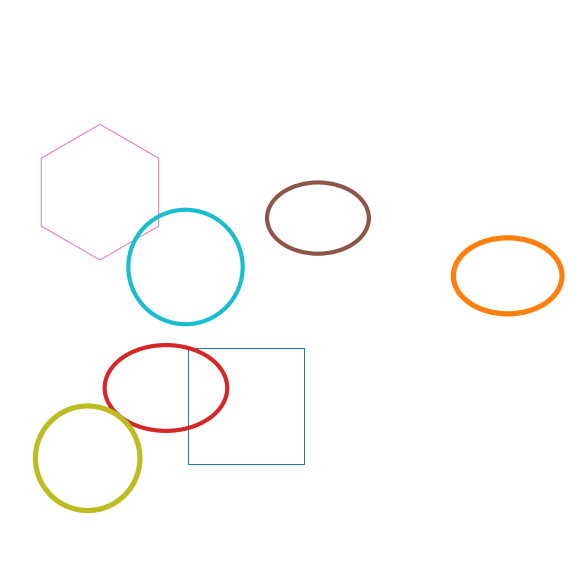[{"shape": "square", "thickness": 0.5, "radius": 0.5, "center": [0.426, 0.296]}, {"shape": "oval", "thickness": 2.5, "radius": 0.47, "center": [0.879, 0.521]}, {"shape": "oval", "thickness": 2, "radius": 0.53, "center": [0.287, 0.327]}, {"shape": "oval", "thickness": 2, "radius": 0.44, "center": [0.551, 0.622]}, {"shape": "hexagon", "thickness": 0.5, "radius": 0.59, "center": [0.173, 0.666]}, {"shape": "circle", "thickness": 2.5, "radius": 0.45, "center": [0.152, 0.206]}, {"shape": "circle", "thickness": 2, "radius": 0.5, "center": [0.321, 0.537]}]